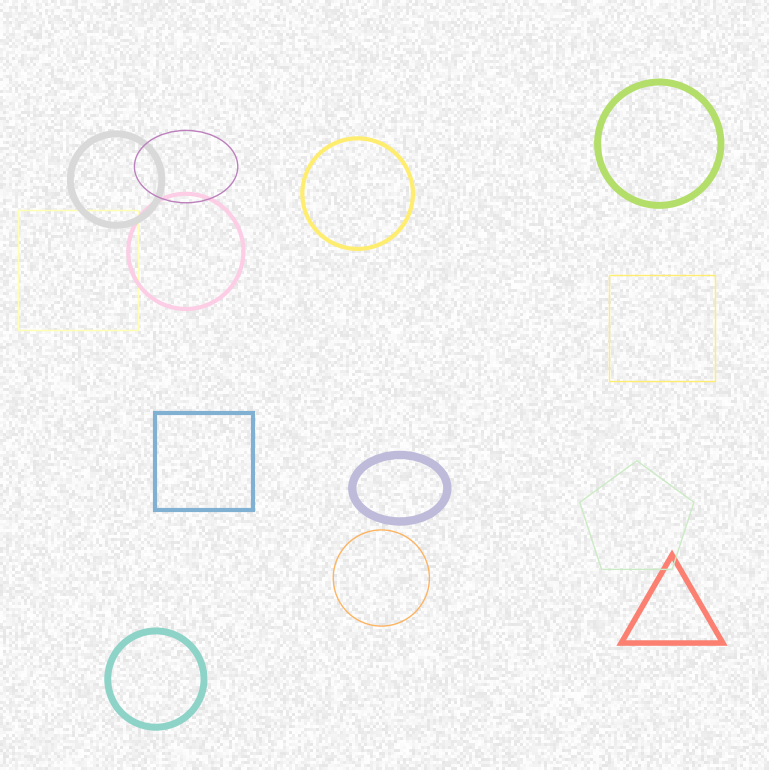[{"shape": "circle", "thickness": 2.5, "radius": 0.31, "center": [0.202, 0.118]}, {"shape": "square", "thickness": 0.5, "radius": 0.39, "center": [0.101, 0.65]}, {"shape": "oval", "thickness": 3, "radius": 0.31, "center": [0.519, 0.366]}, {"shape": "triangle", "thickness": 2, "radius": 0.38, "center": [0.873, 0.203]}, {"shape": "square", "thickness": 1.5, "radius": 0.32, "center": [0.265, 0.401]}, {"shape": "circle", "thickness": 0.5, "radius": 0.31, "center": [0.495, 0.249]}, {"shape": "circle", "thickness": 2.5, "radius": 0.4, "center": [0.856, 0.813]}, {"shape": "circle", "thickness": 1.5, "radius": 0.37, "center": [0.241, 0.674]}, {"shape": "circle", "thickness": 2.5, "radius": 0.3, "center": [0.151, 0.767]}, {"shape": "oval", "thickness": 0.5, "radius": 0.34, "center": [0.242, 0.784]}, {"shape": "pentagon", "thickness": 0.5, "radius": 0.39, "center": [0.827, 0.324]}, {"shape": "square", "thickness": 0.5, "radius": 0.34, "center": [0.86, 0.574]}, {"shape": "circle", "thickness": 1.5, "radius": 0.36, "center": [0.464, 0.749]}]